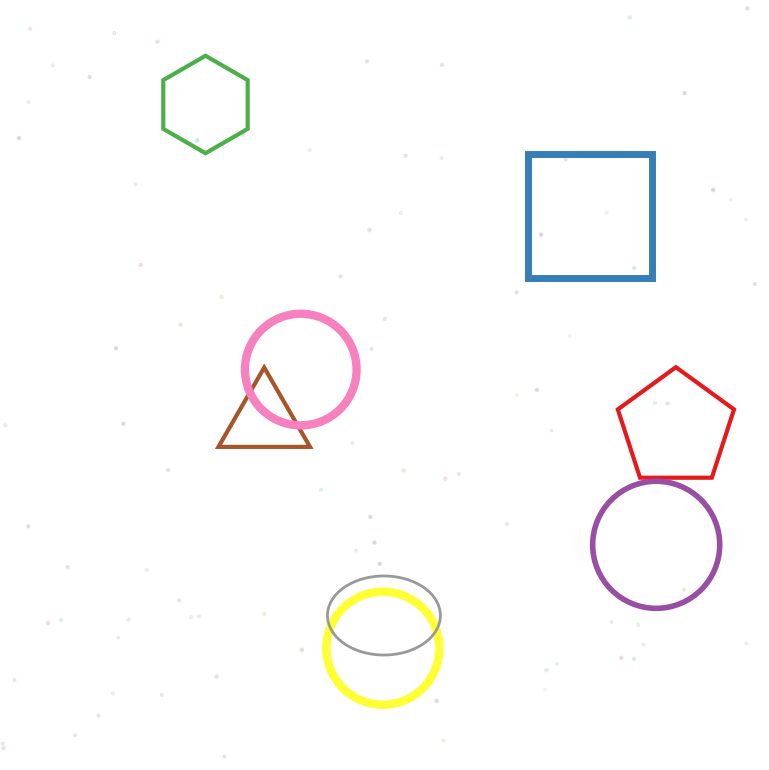[{"shape": "pentagon", "thickness": 1.5, "radius": 0.4, "center": [0.878, 0.444]}, {"shape": "square", "thickness": 2.5, "radius": 0.4, "center": [0.766, 0.72]}, {"shape": "hexagon", "thickness": 1.5, "radius": 0.32, "center": [0.267, 0.864]}, {"shape": "circle", "thickness": 2, "radius": 0.41, "center": [0.852, 0.292]}, {"shape": "circle", "thickness": 3, "radius": 0.37, "center": [0.497, 0.158]}, {"shape": "triangle", "thickness": 1.5, "radius": 0.34, "center": [0.343, 0.454]}, {"shape": "circle", "thickness": 3, "radius": 0.36, "center": [0.391, 0.52]}, {"shape": "oval", "thickness": 1, "radius": 0.37, "center": [0.499, 0.201]}]